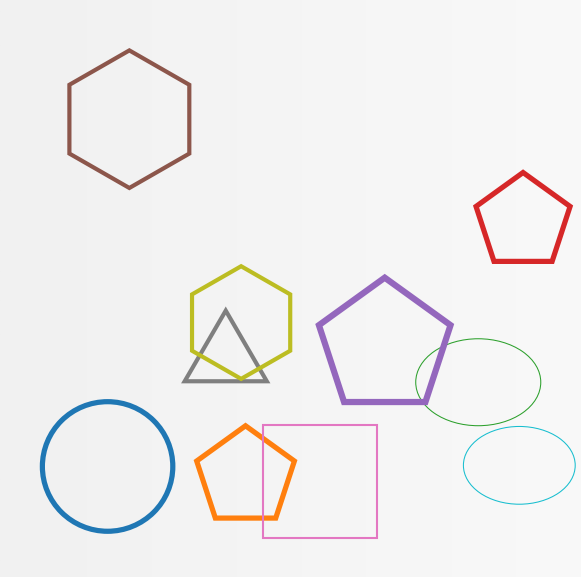[{"shape": "circle", "thickness": 2.5, "radius": 0.56, "center": [0.185, 0.191]}, {"shape": "pentagon", "thickness": 2.5, "radius": 0.44, "center": [0.422, 0.174]}, {"shape": "oval", "thickness": 0.5, "radius": 0.54, "center": [0.823, 0.337]}, {"shape": "pentagon", "thickness": 2.5, "radius": 0.43, "center": [0.9, 0.615]}, {"shape": "pentagon", "thickness": 3, "radius": 0.6, "center": [0.662, 0.399]}, {"shape": "hexagon", "thickness": 2, "radius": 0.6, "center": [0.223, 0.793]}, {"shape": "square", "thickness": 1, "radius": 0.49, "center": [0.55, 0.166]}, {"shape": "triangle", "thickness": 2, "radius": 0.41, "center": [0.388, 0.38]}, {"shape": "hexagon", "thickness": 2, "radius": 0.49, "center": [0.415, 0.441]}, {"shape": "oval", "thickness": 0.5, "radius": 0.48, "center": [0.893, 0.193]}]